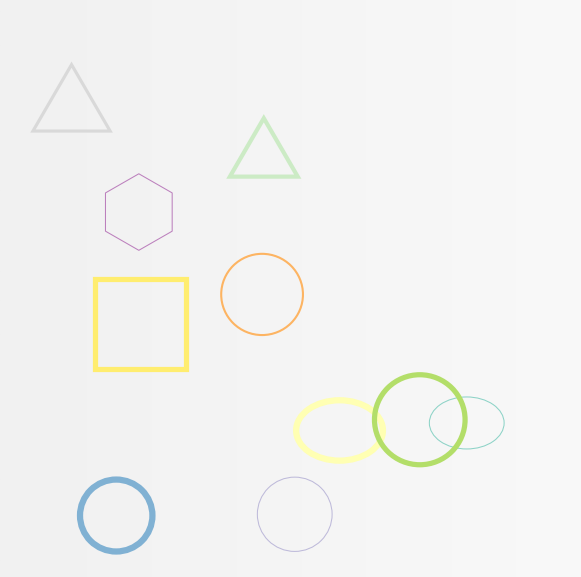[{"shape": "oval", "thickness": 0.5, "radius": 0.32, "center": [0.803, 0.267]}, {"shape": "oval", "thickness": 3, "radius": 0.37, "center": [0.584, 0.254]}, {"shape": "circle", "thickness": 0.5, "radius": 0.32, "center": [0.507, 0.109]}, {"shape": "circle", "thickness": 3, "radius": 0.31, "center": [0.2, 0.106]}, {"shape": "circle", "thickness": 1, "radius": 0.35, "center": [0.451, 0.489]}, {"shape": "circle", "thickness": 2.5, "radius": 0.39, "center": [0.722, 0.272]}, {"shape": "triangle", "thickness": 1.5, "radius": 0.38, "center": [0.123, 0.811]}, {"shape": "hexagon", "thickness": 0.5, "radius": 0.33, "center": [0.239, 0.632]}, {"shape": "triangle", "thickness": 2, "radius": 0.34, "center": [0.454, 0.727]}, {"shape": "square", "thickness": 2.5, "radius": 0.39, "center": [0.241, 0.437]}]